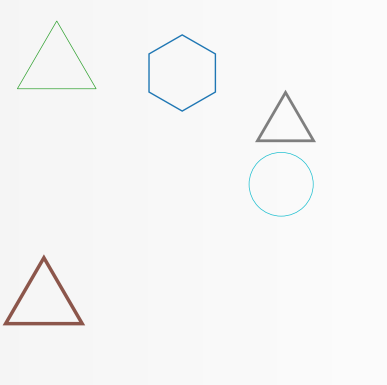[{"shape": "hexagon", "thickness": 1, "radius": 0.49, "center": [0.47, 0.81]}, {"shape": "triangle", "thickness": 0.5, "radius": 0.59, "center": [0.146, 0.828]}, {"shape": "triangle", "thickness": 2.5, "radius": 0.57, "center": [0.113, 0.216]}, {"shape": "triangle", "thickness": 2, "radius": 0.42, "center": [0.737, 0.676]}, {"shape": "circle", "thickness": 0.5, "radius": 0.41, "center": [0.726, 0.521]}]